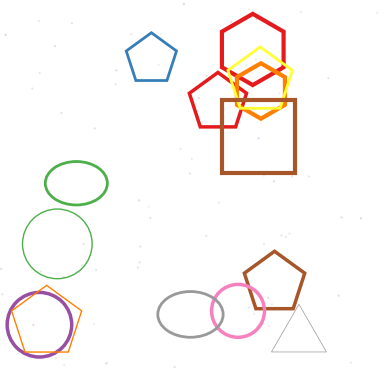[{"shape": "hexagon", "thickness": 3, "radius": 0.46, "center": [0.657, 0.872]}, {"shape": "pentagon", "thickness": 2.5, "radius": 0.39, "center": [0.566, 0.734]}, {"shape": "pentagon", "thickness": 2, "radius": 0.34, "center": [0.393, 0.846]}, {"shape": "circle", "thickness": 1, "radius": 0.45, "center": [0.149, 0.367]}, {"shape": "oval", "thickness": 2, "radius": 0.4, "center": [0.198, 0.524]}, {"shape": "circle", "thickness": 2.5, "radius": 0.42, "center": [0.102, 0.157]}, {"shape": "hexagon", "thickness": 3, "radius": 0.36, "center": [0.678, 0.764]}, {"shape": "pentagon", "thickness": 1, "radius": 0.48, "center": [0.121, 0.163]}, {"shape": "pentagon", "thickness": 2, "radius": 0.44, "center": [0.676, 0.79]}, {"shape": "pentagon", "thickness": 2.5, "radius": 0.41, "center": [0.713, 0.265]}, {"shape": "square", "thickness": 3, "radius": 0.48, "center": [0.672, 0.646]}, {"shape": "circle", "thickness": 2.5, "radius": 0.34, "center": [0.618, 0.193]}, {"shape": "oval", "thickness": 2, "radius": 0.42, "center": [0.495, 0.183]}, {"shape": "triangle", "thickness": 0.5, "radius": 0.41, "center": [0.777, 0.127]}]